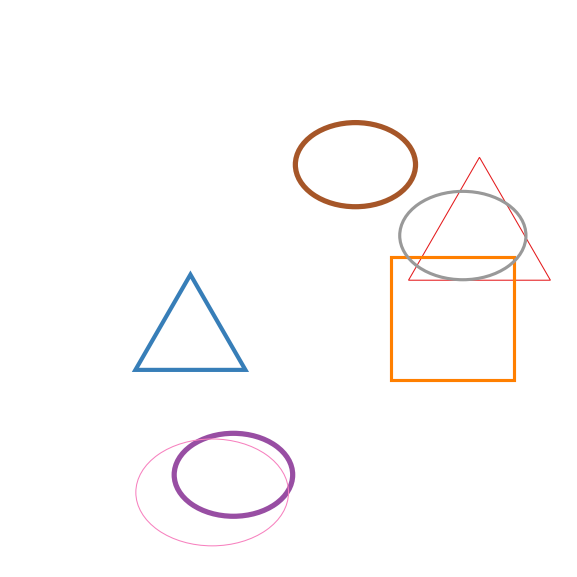[{"shape": "triangle", "thickness": 0.5, "radius": 0.71, "center": [0.83, 0.585]}, {"shape": "triangle", "thickness": 2, "radius": 0.55, "center": [0.33, 0.414]}, {"shape": "oval", "thickness": 2.5, "radius": 0.51, "center": [0.404, 0.177]}, {"shape": "square", "thickness": 1.5, "radius": 0.53, "center": [0.783, 0.447]}, {"shape": "oval", "thickness": 2.5, "radius": 0.52, "center": [0.615, 0.714]}, {"shape": "oval", "thickness": 0.5, "radius": 0.66, "center": [0.367, 0.146]}, {"shape": "oval", "thickness": 1.5, "radius": 0.55, "center": [0.801, 0.591]}]